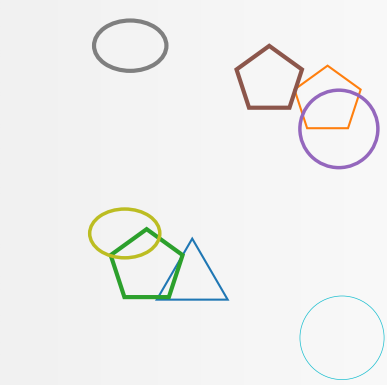[{"shape": "triangle", "thickness": 1.5, "radius": 0.53, "center": [0.496, 0.275]}, {"shape": "pentagon", "thickness": 1.5, "radius": 0.45, "center": [0.845, 0.74]}, {"shape": "pentagon", "thickness": 3, "radius": 0.49, "center": [0.378, 0.307]}, {"shape": "circle", "thickness": 2.5, "radius": 0.5, "center": [0.875, 0.665]}, {"shape": "pentagon", "thickness": 3, "radius": 0.44, "center": [0.695, 0.792]}, {"shape": "oval", "thickness": 3, "radius": 0.47, "center": [0.336, 0.881]}, {"shape": "oval", "thickness": 2.5, "radius": 0.45, "center": [0.322, 0.394]}, {"shape": "circle", "thickness": 0.5, "radius": 0.54, "center": [0.883, 0.123]}]